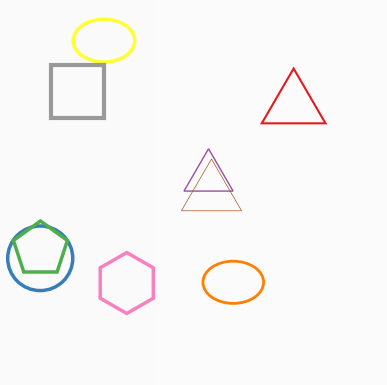[{"shape": "triangle", "thickness": 1.5, "radius": 0.47, "center": [0.758, 0.727]}, {"shape": "circle", "thickness": 2.5, "radius": 0.42, "center": [0.104, 0.329]}, {"shape": "pentagon", "thickness": 2.5, "radius": 0.37, "center": [0.104, 0.353]}, {"shape": "triangle", "thickness": 1, "radius": 0.37, "center": [0.538, 0.54]}, {"shape": "oval", "thickness": 2, "radius": 0.39, "center": [0.602, 0.267]}, {"shape": "oval", "thickness": 2.5, "radius": 0.4, "center": [0.268, 0.894]}, {"shape": "triangle", "thickness": 0.5, "radius": 0.45, "center": [0.546, 0.497]}, {"shape": "hexagon", "thickness": 2.5, "radius": 0.4, "center": [0.327, 0.265]}, {"shape": "square", "thickness": 3, "radius": 0.35, "center": [0.199, 0.762]}]